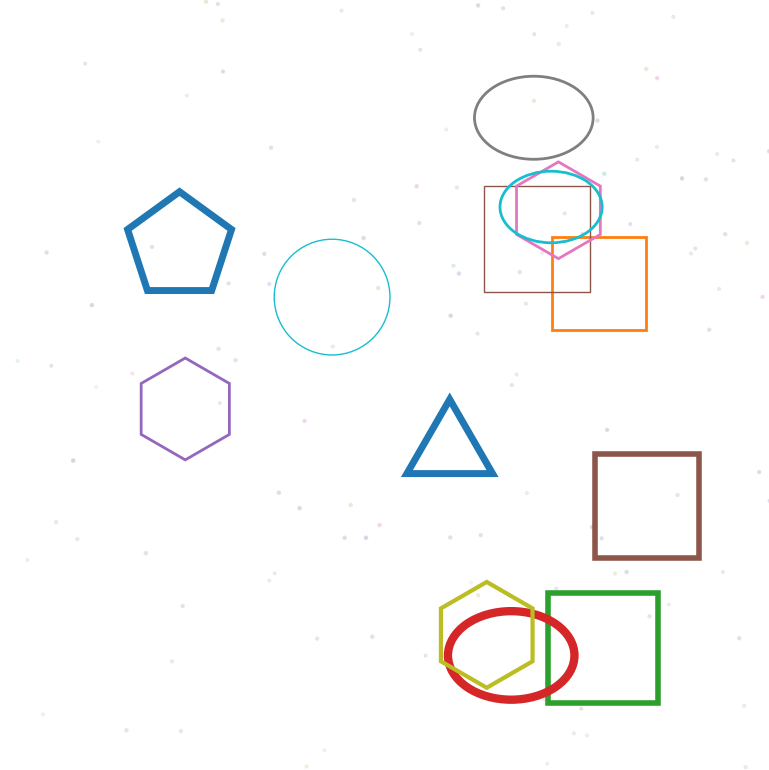[{"shape": "triangle", "thickness": 2.5, "radius": 0.32, "center": [0.584, 0.417]}, {"shape": "pentagon", "thickness": 2.5, "radius": 0.35, "center": [0.233, 0.68]}, {"shape": "square", "thickness": 1, "radius": 0.3, "center": [0.778, 0.632]}, {"shape": "square", "thickness": 2, "radius": 0.36, "center": [0.783, 0.159]}, {"shape": "oval", "thickness": 3, "radius": 0.41, "center": [0.664, 0.149]}, {"shape": "hexagon", "thickness": 1, "radius": 0.33, "center": [0.241, 0.469]}, {"shape": "square", "thickness": 0.5, "radius": 0.34, "center": [0.697, 0.69]}, {"shape": "square", "thickness": 2, "radius": 0.34, "center": [0.84, 0.342]}, {"shape": "hexagon", "thickness": 1, "radius": 0.31, "center": [0.725, 0.727]}, {"shape": "oval", "thickness": 1, "radius": 0.39, "center": [0.693, 0.847]}, {"shape": "hexagon", "thickness": 1.5, "radius": 0.34, "center": [0.632, 0.176]}, {"shape": "circle", "thickness": 0.5, "radius": 0.38, "center": [0.431, 0.614]}, {"shape": "oval", "thickness": 1, "radius": 0.33, "center": [0.716, 0.731]}]